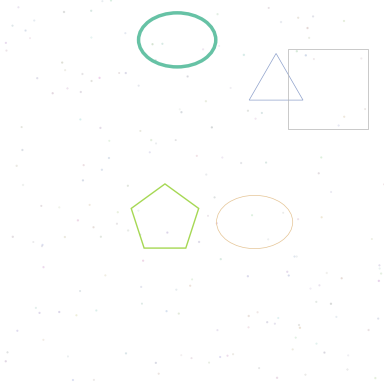[{"shape": "oval", "thickness": 2.5, "radius": 0.5, "center": [0.46, 0.896]}, {"shape": "triangle", "thickness": 0.5, "radius": 0.4, "center": [0.717, 0.78]}, {"shape": "pentagon", "thickness": 1, "radius": 0.46, "center": [0.428, 0.43]}, {"shape": "oval", "thickness": 0.5, "radius": 0.49, "center": [0.661, 0.423]}, {"shape": "square", "thickness": 0.5, "radius": 0.52, "center": [0.853, 0.77]}]